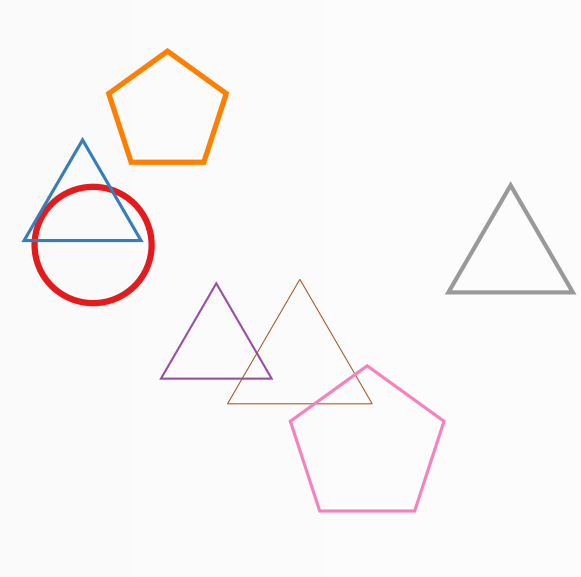[{"shape": "circle", "thickness": 3, "radius": 0.5, "center": [0.16, 0.575]}, {"shape": "triangle", "thickness": 1.5, "radius": 0.58, "center": [0.142, 0.641]}, {"shape": "triangle", "thickness": 1, "radius": 0.55, "center": [0.372, 0.398]}, {"shape": "pentagon", "thickness": 2.5, "radius": 0.53, "center": [0.288, 0.804]}, {"shape": "triangle", "thickness": 0.5, "radius": 0.72, "center": [0.516, 0.372]}, {"shape": "pentagon", "thickness": 1.5, "radius": 0.69, "center": [0.632, 0.227]}, {"shape": "triangle", "thickness": 2, "radius": 0.62, "center": [0.878, 0.555]}]